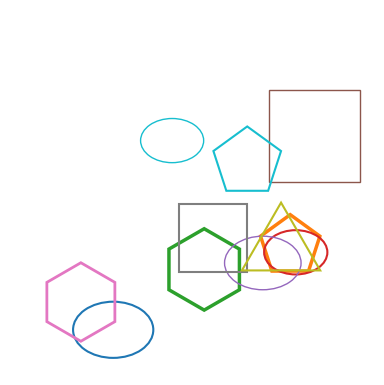[{"shape": "oval", "thickness": 1.5, "radius": 0.52, "center": [0.294, 0.143]}, {"shape": "pentagon", "thickness": 2.5, "radius": 0.4, "center": [0.754, 0.361]}, {"shape": "hexagon", "thickness": 2.5, "radius": 0.53, "center": [0.53, 0.3]}, {"shape": "oval", "thickness": 1.5, "radius": 0.41, "center": [0.768, 0.345]}, {"shape": "oval", "thickness": 1, "radius": 0.5, "center": [0.683, 0.317]}, {"shape": "square", "thickness": 1, "radius": 0.59, "center": [0.817, 0.647]}, {"shape": "hexagon", "thickness": 2, "radius": 0.51, "center": [0.21, 0.216]}, {"shape": "square", "thickness": 1.5, "radius": 0.44, "center": [0.553, 0.381]}, {"shape": "triangle", "thickness": 1.5, "radius": 0.59, "center": [0.73, 0.356]}, {"shape": "pentagon", "thickness": 1.5, "radius": 0.46, "center": [0.642, 0.579]}, {"shape": "oval", "thickness": 1, "radius": 0.41, "center": [0.447, 0.635]}]